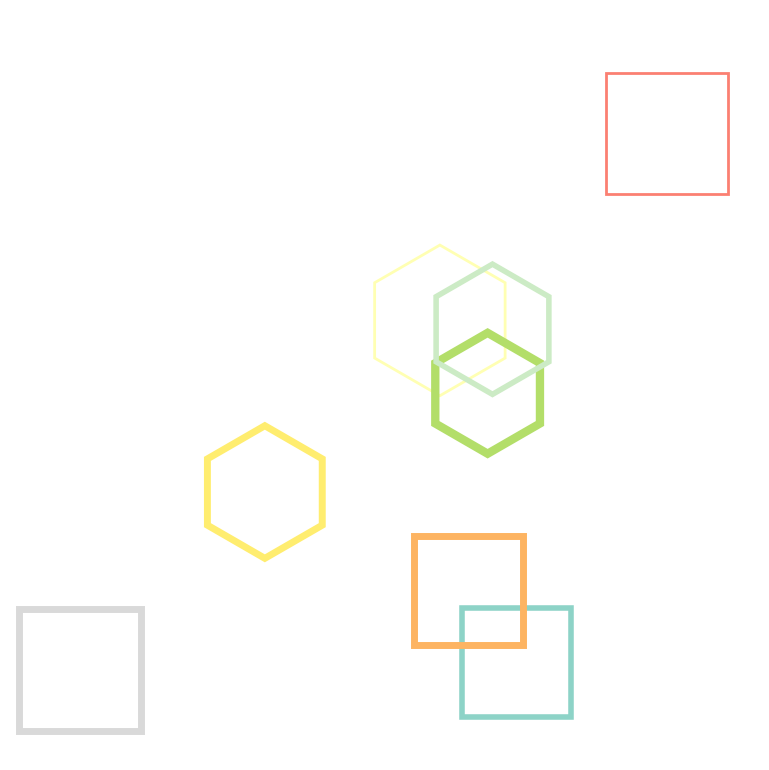[{"shape": "square", "thickness": 2, "radius": 0.35, "center": [0.67, 0.14]}, {"shape": "hexagon", "thickness": 1, "radius": 0.49, "center": [0.571, 0.584]}, {"shape": "square", "thickness": 1, "radius": 0.4, "center": [0.866, 0.827]}, {"shape": "square", "thickness": 2.5, "radius": 0.35, "center": [0.609, 0.233]}, {"shape": "hexagon", "thickness": 3, "radius": 0.39, "center": [0.633, 0.489]}, {"shape": "square", "thickness": 2.5, "radius": 0.4, "center": [0.104, 0.13]}, {"shape": "hexagon", "thickness": 2, "radius": 0.42, "center": [0.64, 0.572]}, {"shape": "hexagon", "thickness": 2.5, "radius": 0.43, "center": [0.344, 0.361]}]